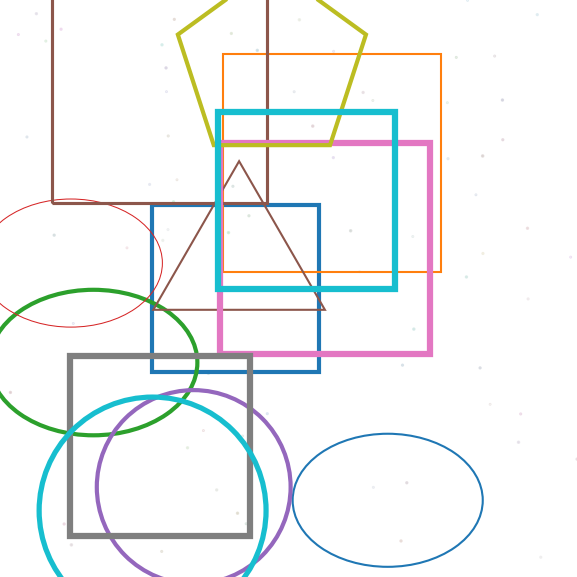[{"shape": "square", "thickness": 2, "radius": 0.72, "center": [0.407, 0.499]}, {"shape": "oval", "thickness": 1, "radius": 0.82, "center": [0.671, 0.133]}, {"shape": "square", "thickness": 1, "radius": 0.94, "center": [0.574, 0.717]}, {"shape": "oval", "thickness": 2, "radius": 0.9, "center": [0.162, 0.371]}, {"shape": "oval", "thickness": 0.5, "radius": 0.79, "center": [0.123, 0.544]}, {"shape": "circle", "thickness": 2, "radius": 0.84, "center": [0.335, 0.156]}, {"shape": "triangle", "thickness": 1, "radius": 0.86, "center": [0.414, 0.548]}, {"shape": "square", "thickness": 1.5, "radius": 0.93, "center": [0.276, 0.834]}, {"shape": "square", "thickness": 3, "radius": 0.91, "center": [0.562, 0.569]}, {"shape": "square", "thickness": 3, "radius": 0.78, "center": [0.277, 0.226]}, {"shape": "pentagon", "thickness": 2, "radius": 0.86, "center": [0.471, 0.886]}, {"shape": "circle", "thickness": 2.5, "radius": 0.98, "center": [0.264, 0.115]}, {"shape": "square", "thickness": 3, "radius": 0.76, "center": [0.531, 0.652]}]